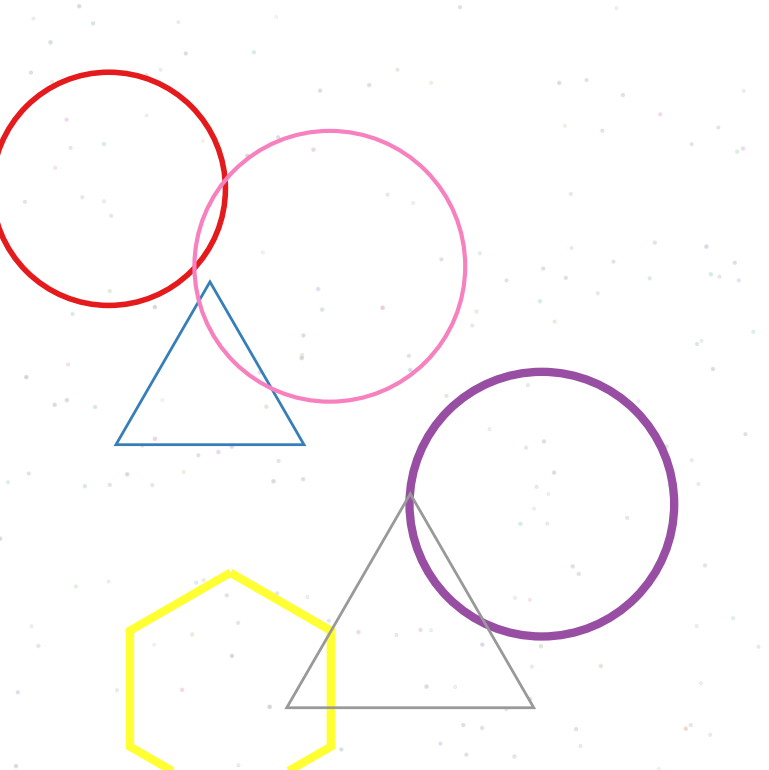[{"shape": "circle", "thickness": 2, "radius": 0.76, "center": [0.141, 0.755]}, {"shape": "triangle", "thickness": 1, "radius": 0.7, "center": [0.273, 0.493]}, {"shape": "circle", "thickness": 3, "radius": 0.86, "center": [0.704, 0.345]}, {"shape": "hexagon", "thickness": 3, "radius": 0.75, "center": [0.299, 0.106]}, {"shape": "circle", "thickness": 1.5, "radius": 0.88, "center": [0.428, 0.654]}, {"shape": "triangle", "thickness": 1, "radius": 0.93, "center": [0.533, 0.173]}]